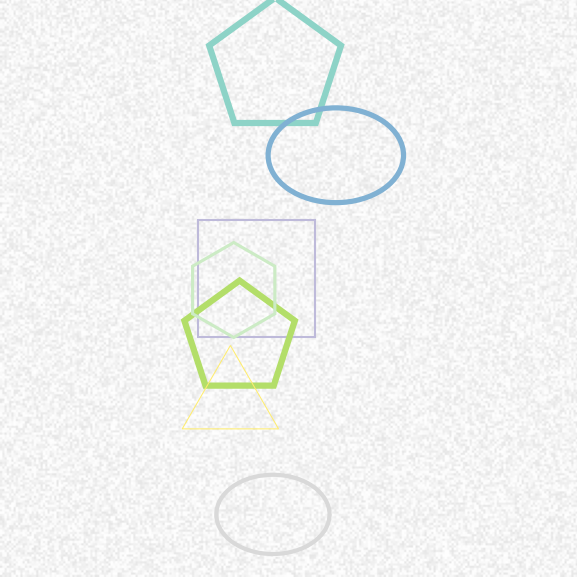[{"shape": "pentagon", "thickness": 3, "radius": 0.6, "center": [0.476, 0.883]}, {"shape": "square", "thickness": 1, "radius": 0.51, "center": [0.445, 0.516]}, {"shape": "oval", "thickness": 2.5, "radius": 0.59, "center": [0.582, 0.73]}, {"shape": "pentagon", "thickness": 3, "radius": 0.5, "center": [0.415, 0.413]}, {"shape": "oval", "thickness": 2, "radius": 0.49, "center": [0.473, 0.108]}, {"shape": "hexagon", "thickness": 1.5, "radius": 0.41, "center": [0.405, 0.497]}, {"shape": "triangle", "thickness": 0.5, "radius": 0.48, "center": [0.399, 0.305]}]